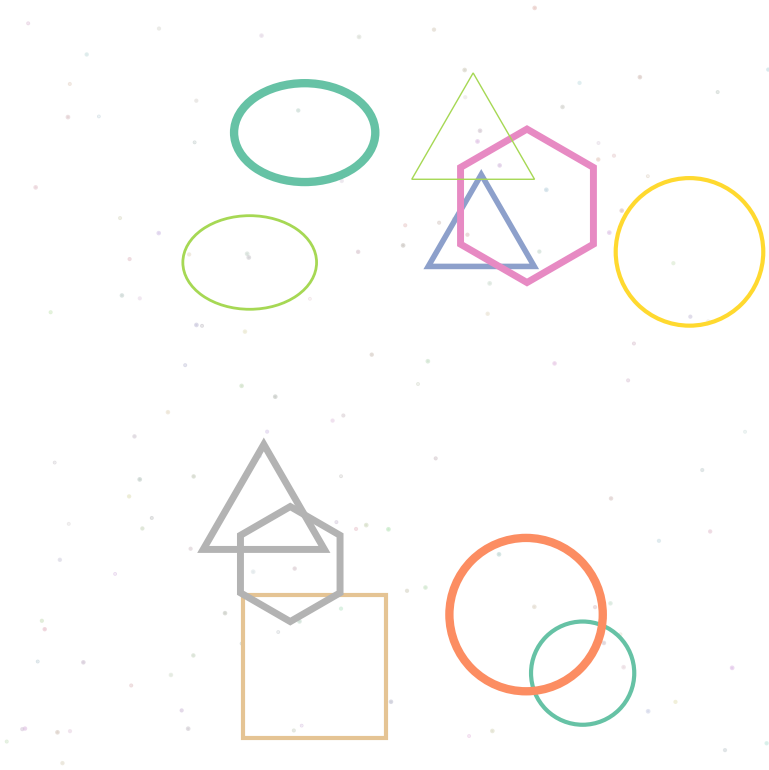[{"shape": "circle", "thickness": 1.5, "radius": 0.34, "center": [0.757, 0.126]}, {"shape": "oval", "thickness": 3, "radius": 0.46, "center": [0.396, 0.828]}, {"shape": "circle", "thickness": 3, "radius": 0.5, "center": [0.683, 0.202]}, {"shape": "triangle", "thickness": 2, "radius": 0.4, "center": [0.625, 0.694]}, {"shape": "hexagon", "thickness": 2.5, "radius": 0.5, "center": [0.684, 0.733]}, {"shape": "triangle", "thickness": 0.5, "radius": 0.46, "center": [0.614, 0.813]}, {"shape": "oval", "thickness": 1, "radius": 0.43, "center": [0.324, 0.659]}, {"shape": "circle", "thickness": 1.5, "radius": 0.48, "center": [0.895, 0.673]}, {"shape": "square", "thickness": 1.5, "radius": 0.46, "center": [0.409, 0.134]}, {"shape": "hexagon", "thickness": 2.5, "radius": 0.37, "center": [0.377, 0.267]}, {"shape": "triangle", "thickness": 2.5, "radius": 0.45, "center": [0.343, 0.332]}]